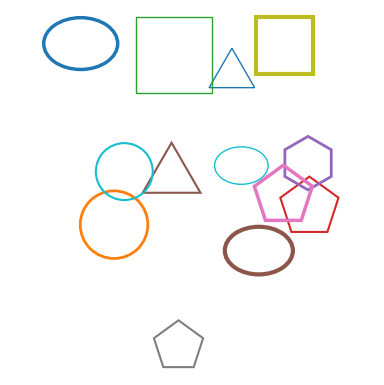[{"shape": "triangle", "thickness": 1, "radius": 0.34, "center": [0.602, 0.806]}, {"shape": "oval", "thickness": 2.5, "radius": 0.48, "center": [0.21, 0.887]}, {"shape": "circle", "thickness": 2, "radius": 0.44, "center": [0.296, 0.416]}, {"shape": "square", "thickness": 1, "radius": 0.49, "center": [0.452, 0.857]}, {"shape": "pentagon", "thickness": 1.5, "radius": 0.4, "center": [0.804, 0.462]}, {"shape": "hexagon", "thickness": 2, "radius": 0.35, "center": [0.8, 0.576]}, {"shape": "oval", "thickness": 3, "radius": 0.44, "center": [0.672, 0.349]}, {"shape": "triangle", "thickness": 1.5, "radius": 0.43, "center": [0.446, 0.543]}, {"shape": "pentagon", "thickness": 2.5, "radius": 0.4, "center": [0.736, 0.492]}, {"shape": "pentagon", "thickness": 1.5, "radius": 0.34, "center": [0.464, 0.101]}, {"shape": "square", "thickness": 3, "radius": 0.37, "center": [0.739, 0.882]}, {"shape": "oval", "thickness": 1, "radius": 0.35, "center": [0.627, 0.57]}, {"shape": "circle", "thickness": 1.5, "radius": 0.37, "center": [0.323, 0.554]}]